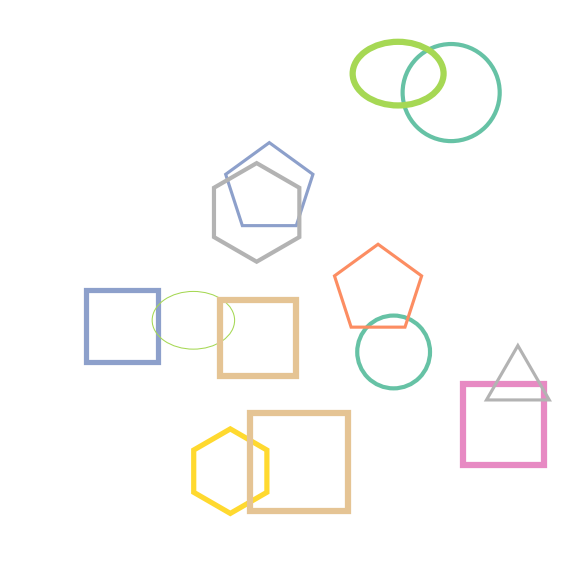[{"shape": "circle", "thickness": 2, "radius": 0.32, "center": [0.682, 0.39]}, {"shape": "circle", "thickness": 2, "radius": 0.42, "center": [0.781, 0.839]}, {"shape": "pentagon", "thickness": 1.5, "radius": 0.4, "center": [0.655, 0.497]}, {"shape": "square", "thickness": 2.5, "radius": 0.31, "center": [0.212, 0.434]}, {"shape": "pentagon", "thickness": 1.5, "radius": 0.4, "center": [0.466, 0.673]}, {"shape": "square", "thickness": 3, "radius": 0.35, "center": [0.871, 0.264]}, {"shape": "oval", "thickness": 0.5, "radius": 0.36, "center": [0.335, 0.445]}, {"shape": "oval", "thickness": 3, "radius": 0.39, "center": [0.689, 0.872]}, {"shape": "hexagon", "thickness": 2.5, "radius": 0.37, "center": [0.399, 0.183]}, {"shape": "square", "thickness": 3, "radius": 0.33, "center": [0.447, 0.414]}, {"shape": "square", "thickness": 3, "radius": 0.43, "center": [0.518, 0.199]}, {"shape": "hexagon", "thickness": 2, "radius": 0.43, "center": [0.444, 0.631]}, {"shape": "triangle", "thickness": 1.5, "radius": 0.31, "center": [0.897, 0.338]}]